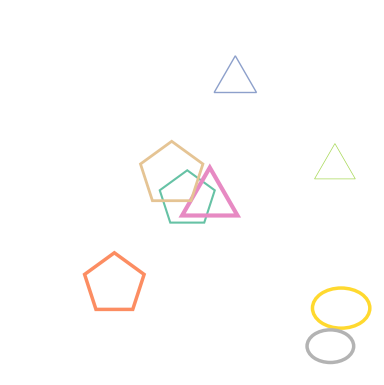[{"shape": "pentagon", "thickness": 1.5, "radius": 0.38, "center": [0.486, 0.483]}, {"shape": "pentagon", "thickness": 2.5, "radius": 0.41, "center": [0.297, 0.262]}, {"shape": "triangle", "thickness": 1, "radius": 0.32, "center": [0.611, 0.792]}, {"shape": "triangle", "thickness": 3, "radius": 0.42, "center": [0.545, 0.482]}, {"shape": "triangle", "thickness": 0.5, "radius": 0.31, "center": [0.87, 0.566]}, {"shape": "oval", "thickness": 2.5, "radius": 0.37, "center": [0.886, 0.2]}, {"shape": "pentagon", "thickness": 2, "radius": 0.43, "center": [0.446, 0.548]}, {"shape": "oval", "thickness": 2.5, "radius": 0.3, "center": [0.858, 0.101]}]